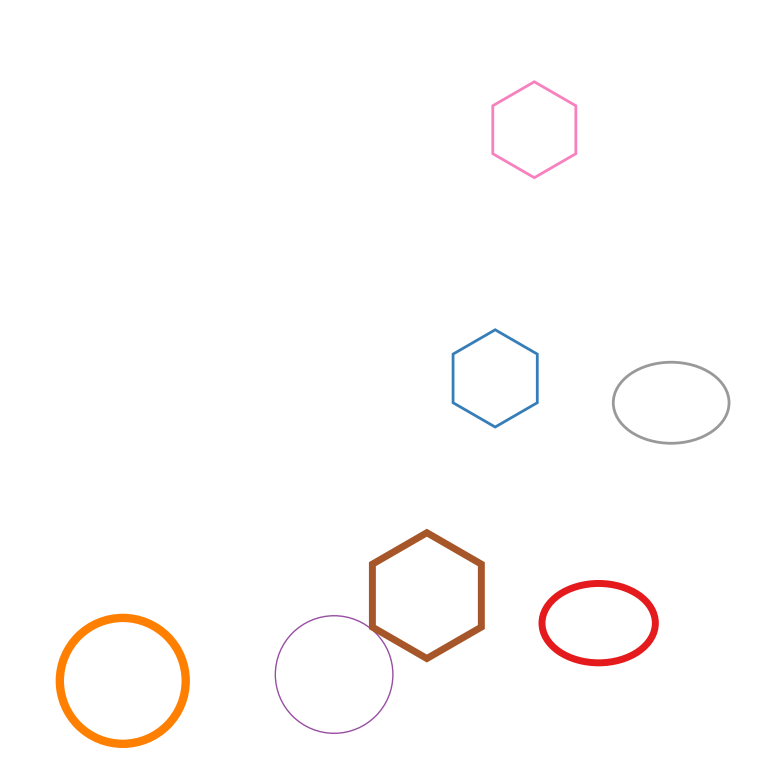[{"shape": "oval", "thickness": 2.5, "radius": 0.37, "center": [0.777, 0.191]}, {"shape": "hexagon", "thickness": 1, "radius": 0.32, "center": [0.643, 0.509]}, {"shape": "circle", "thickness": 0.5, "radius": 0.38, "center": [0.434, 0.124]}, {"shape": "circle", "thickness": 3, "radius": 0.41, "center": [0.159, 0.116]}, {"shape": "hexagon", "thickness": 2.5, "radius": 0.41, "center": [0.554, 0.226]}, {"shape": "hexagon", "thickness": 1, "radius": 0.31, "center": [0.694, 0.832]}, {"shape": "oval", "thickness": 1, "radius": 0.38, "center": [0.872, 0.477]}]